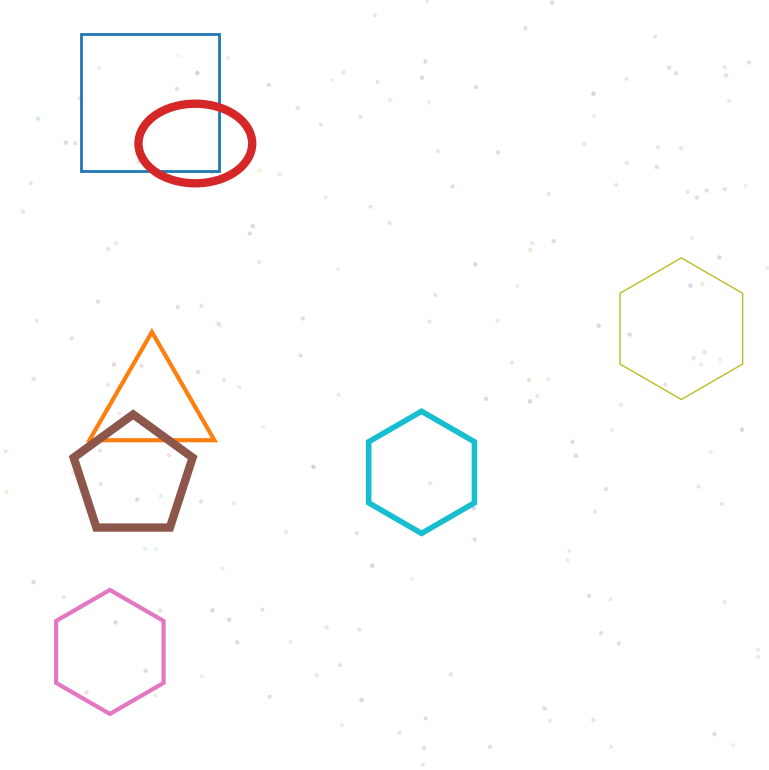[{"shape": "square", "thickness": 1, "radius": 0.45, "center": [0.195, 0.867]}, {"shape": "triangle", "thickness": 1.5, "radius": 0.47, "center": [0.197, 0.475]}, {"shape": "oval", "thickness": 3, "radius": 0.37, "center": [0.254, 0.814]}, {"shape": "pentagon", "thickness": 3, "radius": 0.41, "center": [0.173, 0.381]}, {"shape": "hexagon", "thickness": 1.5, "radius": 0.4, "center": [0.143, 0.153]}, {"shape": "hexagon", "thickness": 0.5, "radius": 0.46, "center": [0.885, 0.573]}, {"shape": "hexagon", "thickness": 2, "radius": 0.4, "center": [0.547, 0.387]}]